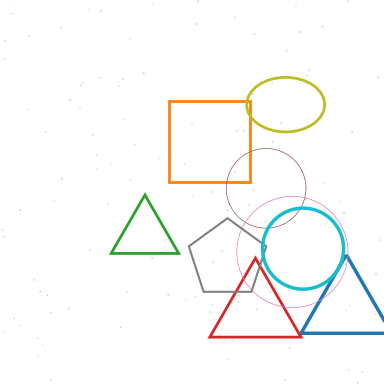[{"shape": "triangle", "thickness": 2.5, "radius": 0.68, "center": [0.9, 0.202]}, {"shape": "square", "thickness": 2, "radius": 0.53, "center": [0.544, 0.632]}, {"shape": "triangle", "thickness": 2, "radius": 0.51, "center": [0.376, 0.392]}, {"shape": "triangle", "thickness": 2, "radius": 0.68, "center": [0.663, 0.193]}, {"shape": "circle", "thickness": 0.5, "radius": 0.52, "center": [0.691, 0.511]}, {"shape": "circle", "thickness": 0.5, "radius": 0.72, "center": [0.76, 0.346]}, {"shape": "pentagon", "thickness": 1.5, "radius": 0.53, "center": [0.591, 0.328]}, {"shape": "oval", "thickness": 2, "radius": 0.51, "center": [0.742, 0.728]}, {"shape": "circle", "thickness": 2.5, "radius": 0.53, "center": [0.787, 0.354]}]